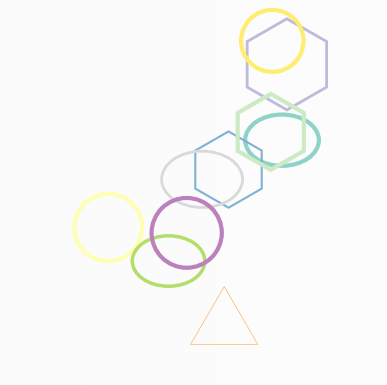[{"shape": "oval", "thickness": 3, "radius": 0.48, "center": [0.728, 0.636]}, {"shape": "circle", "thickness": 3, "radius": 0.44, "center": [0.279, 0.409]}, {"shape": "hexagon", "thickness": 2, "radius": 0.59, "center": [0.74, 0.833]}, {"shape": "hexagon", "thickness": 1.5, "radius": 0.49, "center": [0.59, 0.56]}, {"shape": "triangle", "thickness": 0.5, "radius": 0.5, "center": [0.579, 0.155]}, {"shape": "oval", "thickness": 2.5, "radius": 0.47, "center": [0.435, 0.322]}, {"shape": "oval", "thickness": 2, "radius": 0.52, "center": [0.522, 0.534]}, {"shape": "circle", "thickness": 3, "radius": 0.45, "center": [0.482, 0.395]}, {"shape": "hexagon", "thickness": 3, "radius": 0.49, "center": [0.699, 0.657]}, {"shape": "circle", "thickness": 3, "radius": 0.4, "center": [0.703, 0.894]}]